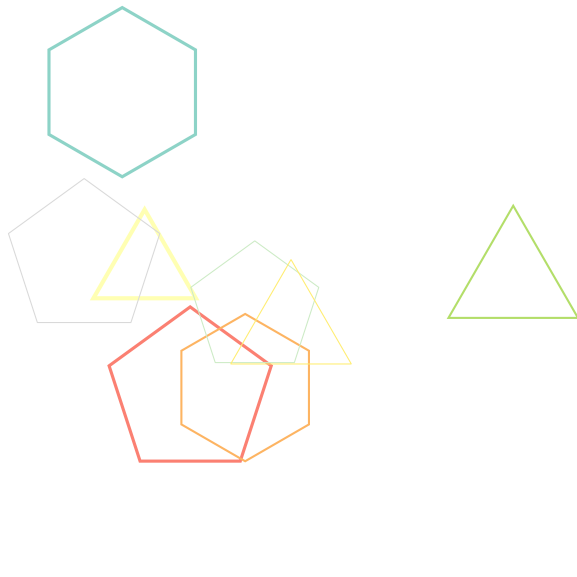[{"shape": "hexagon", "thickness": 1.5, "radius": 0.73, "center": [0.212, 0.84]}, {"shape": "triangle", "thickness": 2, "radius": 0.51, "center": [0.25, 0.534]}, {"shape": "pentagon", "thickness": 1.5, "radius": 0.74, "center": [0.329, 0.32]}, {"shape": "hexagon", "thickness": 1, "radius": 0.64, "center": [0.425, 0.328]}, {"shape": "triangle", "thickness": 1, "radius": 0.65, "center": [0.889, 0.513]}, {"shape": "pentagon", "thickness": 0.5, "radius": 0.69, "center": [0.146, 0.552]}, {"shape": "pentagon", "thickness": 0.5, "radius": 0.58, "center": [0.441, 0.466]}, {"shape": "triangle", "thickness": 0.5, "radius": 0.6, "center": [0.504, 0.429]}]